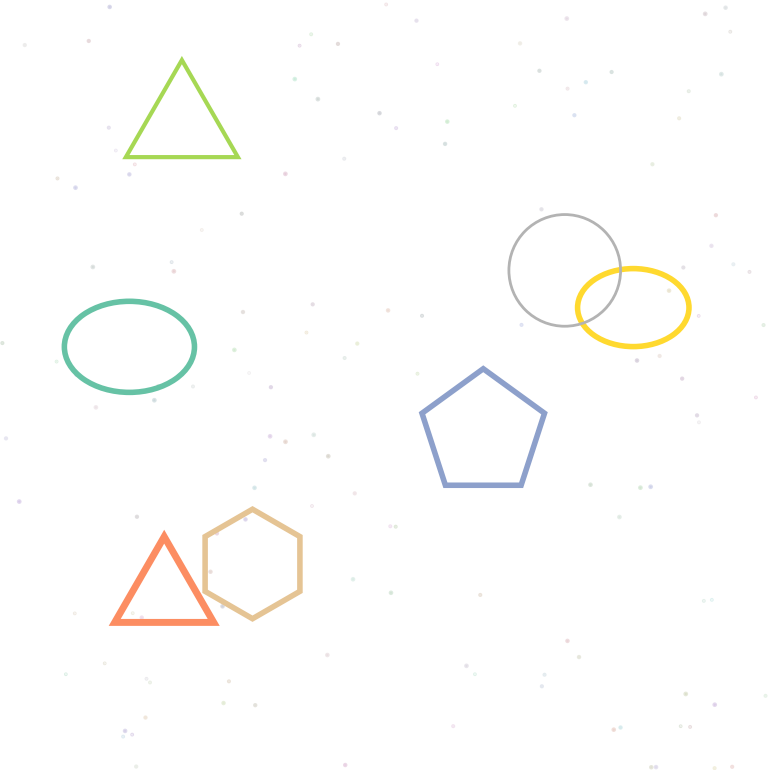[{"shape": "oval", "thickness": 2, "radius": 0.42, "center": [0.168, 0.55]}, {"shape": "triangle", "thickness": 2.5, "radius": 0.37, "center": [0.213, 0.229]}, {"shape": "pentagon", "thickness": 2, "radius": 0.42, "center": [0.628, 0.437]}, {"shape": "triangle", "thickness": 1.5, "radius": 0.42, "center": [0.236, 0.838]}, {"shape": "oval", "thickness": 2, "radius": 0.36, "center": [0.822, 0.601]}, {"shape": "hexagon", "thickness": 2, "radius": 0.36, "center": [0.328, 0.268]}, {"shape": "circle", "thickness": 1, "radius": 0.36, "center": [0.733, 0.649]}]